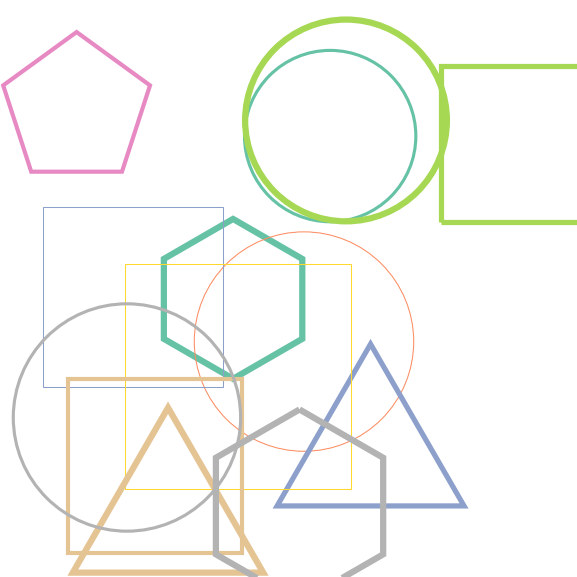[{"shape": "hexagon", "thickness": 3, "radius": 0.69, "center": [0.404, 0.482]}, {"shape": "circle", "thickness": 1.5, "radius": 0.74, "center": [0.572, 0.764]}, {"shape": "circle", "thickness": 0.5, "radius": 0.95, "center": [0.526, 0.408]}, {"shape": "triangle", "thickness": 2.5, "radius": 0.93, "center": [0.642, 0.216]}, {"shape": "square", "thickness": 0.5, "radius": 0.78, "center": [0.231, 0.485]}, {"shape": "pentagon", "thickness": 2, "radius": 0.67, "center": [0.133, 0.81]}, {"shape": "circle", "thickness": 3, "radius": 0.87, "center": [0.599, 0.791]}, {"shape": "square", "thickness": 2.5, "radius": 0.67, "center": [0.898, 0.75]}, {"shape": "square", "thickness": 0.5, "radius": 0.98, "center": [0.412, 0.347]}, {"shape": "triangle", "thickness": 3, "radius": 0.95, "center": [0.291, 0.103]}, {"shape": "square", "thickness": 2, "radius": 0.75, "center": [0.269, 0.193]}, {"shape": "hexagon", "thickness": 3, "radius": 0.84, "center": [0.519, 0.123]}, {"shape": "circle", "thickness": 1.5, "radius": 0.98, "center": [0.22, 0.276]}]